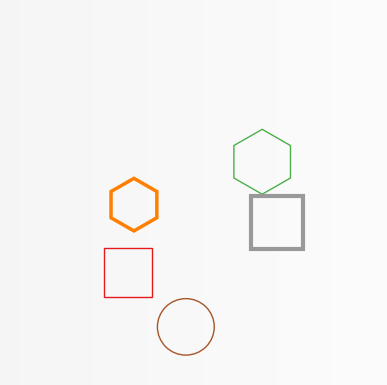[{"shape": "square", "thickness": 1, "radius": 0.32, "center": [0.33, 0.292]}, {"shape": "hexagon", "thickness": 1, "radius": 0.42, "center": [0.677, 0.58]}, {"shape": "hexagon", "thickness": 2.5, "radius": 0.34, "center": [0.346, 0.468]}, {"shape": "circle", "thickness": 1, "radius": 0.37, "center": [0.48, 0.151]}, {"shape": "square", "thickness": 3, "radius": 0.34, "center": [0.715, 0.422]}]